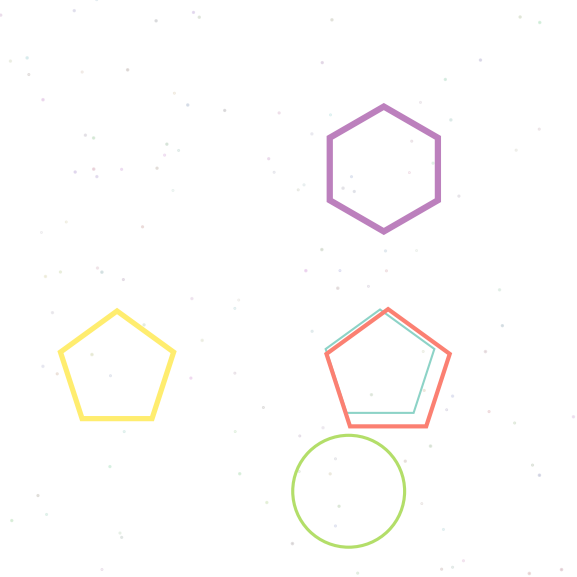[{"shape": "pentagon", "thickness": 1, "radius": 0.49, "center": [0.658, 0.364]}, {"shape": "pentagon", "thickness": 2, "radius": 0.56, "center": [0.672, 0.352]}, {"shape": "circle", "thickness": 1.5, "radius": 0.48, "center": [0.604, 0.148]}, {"shape": "hexagon", "thickness": 3, "radius": 0.54, "center": [0.665, 0.706]}, {"shape": "pentagon", "thickness": 2.5, "radius": 0.52, "center": [0.203, 0.358]}]